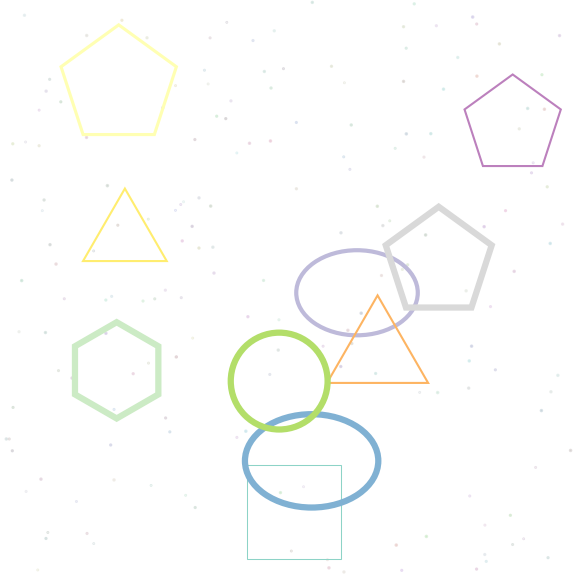[{"shape": "square", "thickness": 0.5, "radius": 0.41, "center": [0.51, 0.113]}, {"shape": "pentagon", "thickness": 1.5, "radius": 0.52, "center": [0.206, 0.851]}, {"shape": "oval", "thickness": 2, "radius": 0.53, "center": [0.618, 0.492]}, {"shape": "oval", "thickness": 3, "radius": 0.58, "center": [0.54, 0.201]}, {"shape": "triangle", "thickness": 1, "radius": 0.51, "center": [0.654, 0.387]}, {"shape": "circle", "thickness": 3, "radius": 0.42, "center": [0.483, 0.339]}, {"shape": "pentagon", "thickness": 3, "radius": 0.48, "center": [0.76, 0.545]}, {"shape": "pentagon", "thickness": 1, "radius": 0.44, "center": [0.888, 0.783]}, {"shape": "hexagon", "thickness": 3, "radius": 0.42, "center": [0.202, 0.358]}, {"shape": "triangle", "thickness": 1, "radius": 0.42, "center": [0.216, 0.589]}]